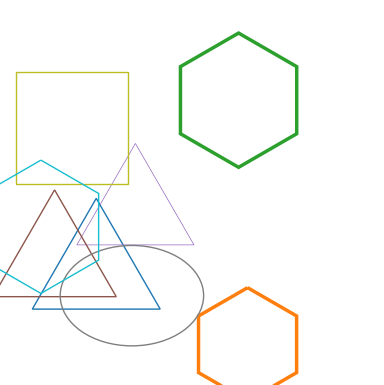[{"shape": "triangle", "thickness": 1, "radius": 0.96, "center": [0.25, 0.293]}, {"shape": "hexagon", "thickness": 2.5, "radius": 0.74, "center": [0.643, 0.106]}, {"shape": "hexagon", "thickness": 2.5, "radius": 0.87, "center": [0.62, 0.74]}, {"shape": "triangle", "thickness": 0.5, "radius": 0.88, "center": [0.352, 0.452]}, {"shape": "triangle", "thickness": 1, "radius": 0.92, "center": [0.142, 0.322]}, {"shape": "oval", "thickness": 1, "radius": 0.93, "center": [0.343, 0.232]}, {"shape": "square", "thickness": 1, "radius": 0.73, "center": [0.187, 0.668]}, {"shape": "hexagon", "thickness": 1, "radius": 0.87, "center": [0.106, 0.411]}]